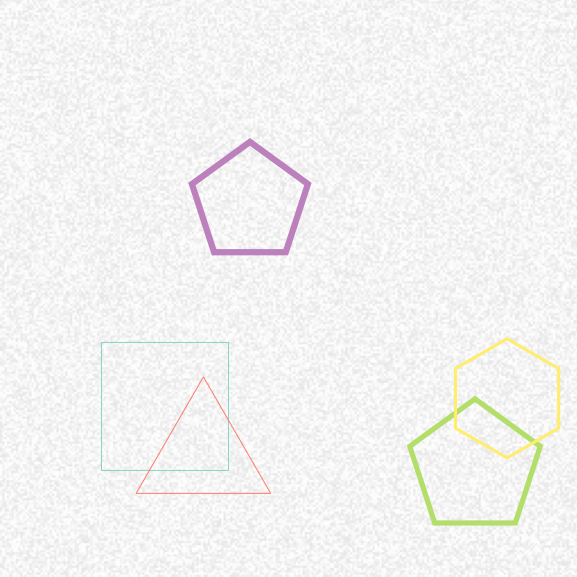[{"shape": "square", "thickness": 0.5, "radius": 0.55, "center": [0.285, 0.296]}, {"shape": "triangle", "thickness": 0.5, "radius": 0.67, "center": [0.352, 0.212]}, {"shape": "pentagon", "thickness": 2.5, "radius": 0.59, "center": [0.823, 0.19]}, {"shape": "pentagon", "thickness": 3, "radius": 0.53, "center": [0.433, 0.648]}, {"shape": "hexagon", "thickness": 1.5, "radius": 0.52, "center": [0.878, 0.309]}]